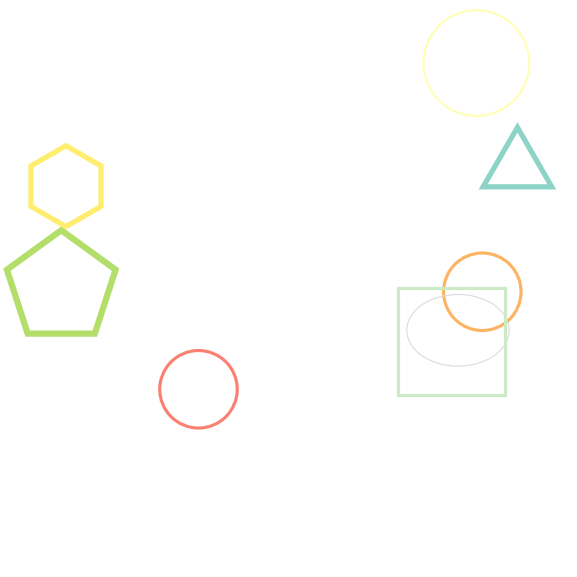[{"shape": "triangle", "thickness": 2.5, "radius": 0.34, "center": [0.896, 0.71]}, {"shape": "circle", "thickness": 1, "radius": 0.46, "center": [0.825, 0.89]}, {"shape": "circle", "thickness": 1.5, "radius": 0.34, "center": [0.344, 0.325]}, {"shape": "circle", "thickness": 1.5, "radius": 0.34, "center": [0.835, 0.494]}, {"shape": "pentagon", "thickness": 3, "radius": 0.49, "center": [0.106, 0.502]}, {"shape": "oval", "thickness": 0.5, "radius": 0.44, "center": [0.793, 0.427]}, {"shape": "square", "thickness": 1.5, "radius": 0.46, "center": [0.781, 0.408]}, {"shape": "hexagon", "thickness": 2.5, "radius": 0.35, "center": [0.114, 0.677]}]